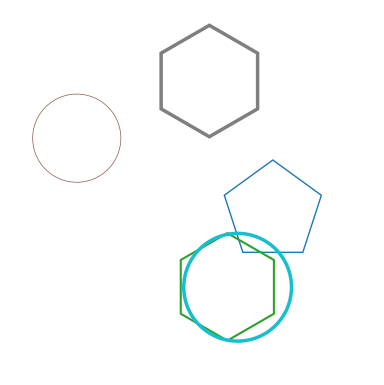[{"shape": "pentagon", "thickness": 1, "radius": 0.66, "center": [0.709, 0.452]}, {"shape": "hexagon", "thickness": 1.5, "radius": 0.7, "center": [0.59, 0.255]}, {"shape": "circle", "thickness": 0.5, "radius": 0.57, "center": [0.199, 0.641]}, {"shape": "hexagon", "thickness": 2.5, "radius": 0.72, "center": [0.544, 0.79]}, {"shape": "circle", "thickness": 2.5, "radius": 0.7, "center": [0.617, 0.254]}]